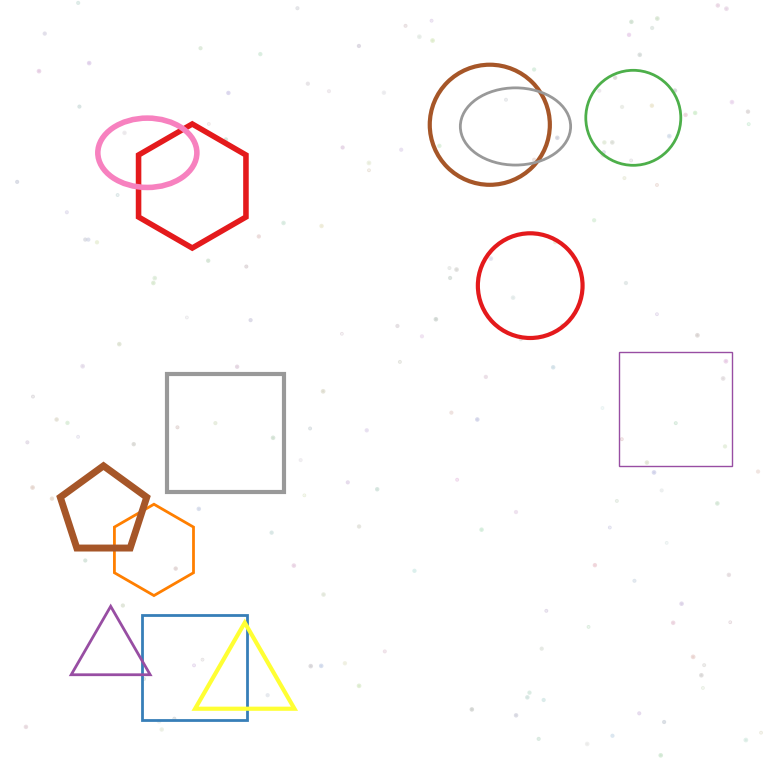[{"shape": "hexagon", "thickness": 2, "radius": 0.4, "center": [0.25, 0.758]}, {"shape": "circle", "thickness": 1.5, "radius": 0.34, "center": [0.689, 0.629]}, {"shape": "square", "thickness": 1, "radius": 0.34, "center": [0.253, 0.133]}, {"shape": "circle", "thickness": 1, "radius": 0.31, "center": [0.822, 0.847]}, {"shape": "triangle", "thickness": 1, "radius": 0.3, "center": [0.144, 0.153]}, {"shape": "square", "thickness": 0.5, "radius": 0.37, "center": [0.877, 0.469]}, {"shape": "hexagon", "thickness": 1, "radius": 0.3, "center": [0.2, 0.286]}, {"shape": "triangle", "thickness": 1.5, "radius": 0.37, "center": [0.318, 0.117]}, {"shape": "pentagon", "thickness": 2.5, "radius": 0.3, "center": [0.134, 0.336]}, {"shape": "circle", "thickness": 1.5, "radius": 0.39, "center": [0.636, 0.838]}, {"shape": "oval", "thickness": 2, "radius": 0.32, "center": [0.191, 0.802]}, {"shape": "oval", "thickness": 1, "radius": 0.36, "center": [0.669, 0.836]}, {"shape": "square", "thickness": 1.5, "radius": 0.38, "center": [0.293, 0.438]}]